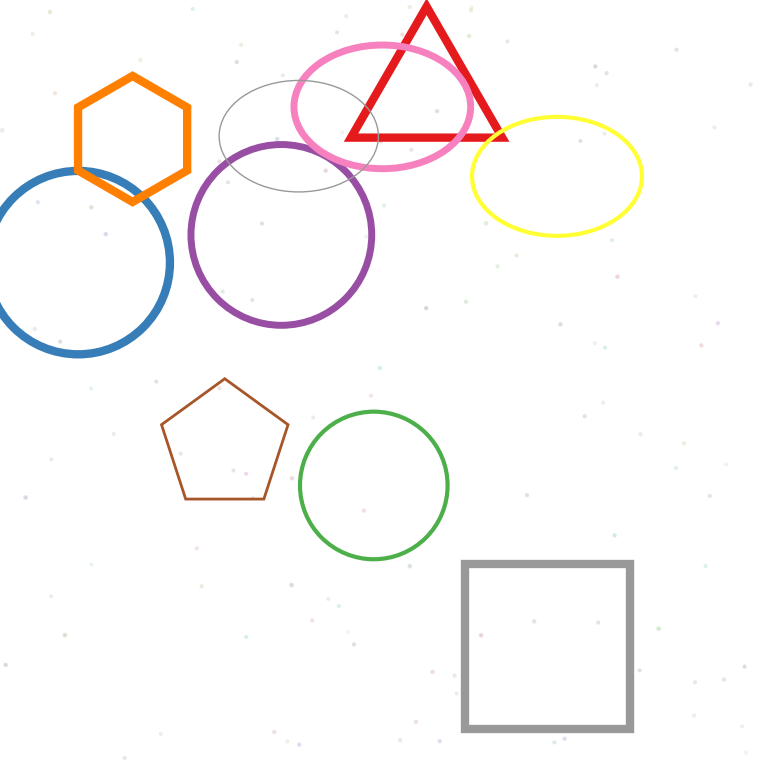[{"shape": "triangle", "thickness": 3, "radius": 0.57, "center": [0.554, 0.878]}, {"shape": "circle", "thickness": 3, "radius": 0.6, "center": [0.102, 0.659]}, {"shape": "circle", "thickness": 1.5, "radius": 0.48, "center": [0.485, 0.37]}, {"shape": "circle", "thickness": 2.5, "radius": 0.59, "center": [0.365, 0.695]}, {"shape": "hexagon", "thickness": 3, "radius": 0.41, "center": [0.172, 0.82]}, {"shape": "oval", "thickness": 1.5, "radius": 0.55, "center": [0.723, 0.771]}, {"shape": "pentagon", "thickness": 1, "radius": 0.43, "center": [0.292, 0.422]}, {"shape": "oval", "thickness": 2.5, "radius": 0.57, "center": [0.496, 0.861]}, {"shape": "square", "thickness": 3, "radius": 0.53, "center": [0.711, 0.16]}, {"shape": "oval", "thickness": 0.5, "radius": 0.52, "center": [0.388, 0.823]}]